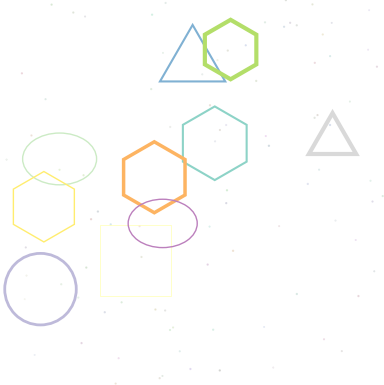[{"shape": "hexagon", "thickness": 1.5, "radius": 0.48, "center": [0.558, 0.628]}, {"shape": "square", "thickness": 0.5, "radius": 0.46, "center": [0.352, 0.324]}, {"shape": "circle", "thickness": 2, "radius": 0.46, "center": [0.105, 0.249]}, {"shape": "triangle", "thickness": 1.5, "radius": 0.49, "center": [0.5, 0.837]}, {"shape": "hexagon", "thickness": 2.5, "radius": 0.46, "center": [0.401, 0.54]}, {"shape": "hexagon", "thickness": 3, "radius": 0.39, "center": [0.599, 0.871]}, {"shape": "triangle", "thickness": 3, "radius": 0.35, "center": [0.864, 0.635]}, {"shape": "oval", "thickness": 1, "radius": 0.45, "center": [0.423, 0.42]}, {"shape": "oval", "thickness": 1, "radius": 0.48, "center": [0.155, 0.587]}, {"shape": "hexagon", "thickness": 1, "radius": 0.46, "center": [0.114, 0.463]}]